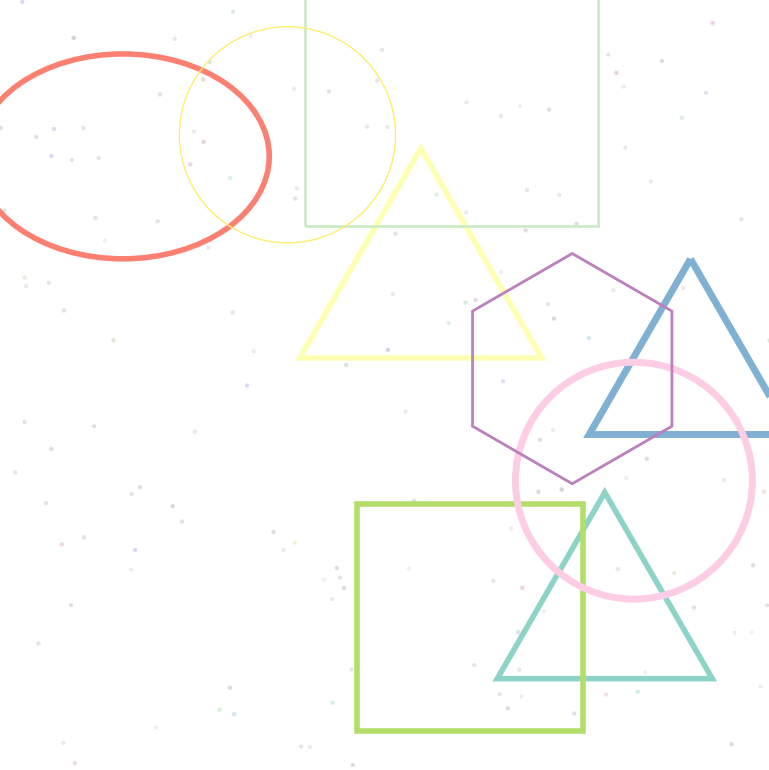[{"shape": "triangle", "thickness": 2, "radius": 0.81, "center": [0.785, 0.199]}, {"shape": "triangle", "thickness": 2, "radius": 0.91, "center": [0.546, 0.626]}, {"shape": "oval", "thickness": 2, "radius": 0.95, "center": [0.16, 0.797]}, {"shape": "triangle", "thickness": 2.5, "radius": 0.76, "center": [0.897, 0.512]}, {"shape": "square", "thickness": 2, "radius": 0.73, "center": [0.61, 0.198]}, {"shape": "circle", "thickness": 2.5, "radius": 0.77, "center": [0.823, 0.376]}, {"shape": "hexagon", "thickness": 1, "radius": 0.75, "center": [0.743, 0.521]}, {"shape": "square", "thickness": 1, "radius": 0.95, "center": [0.587, 0.896]}, {"shape": "circle", "thickness": 0.5, "radius": 0.7, "center": [0.373, 0.825]}]